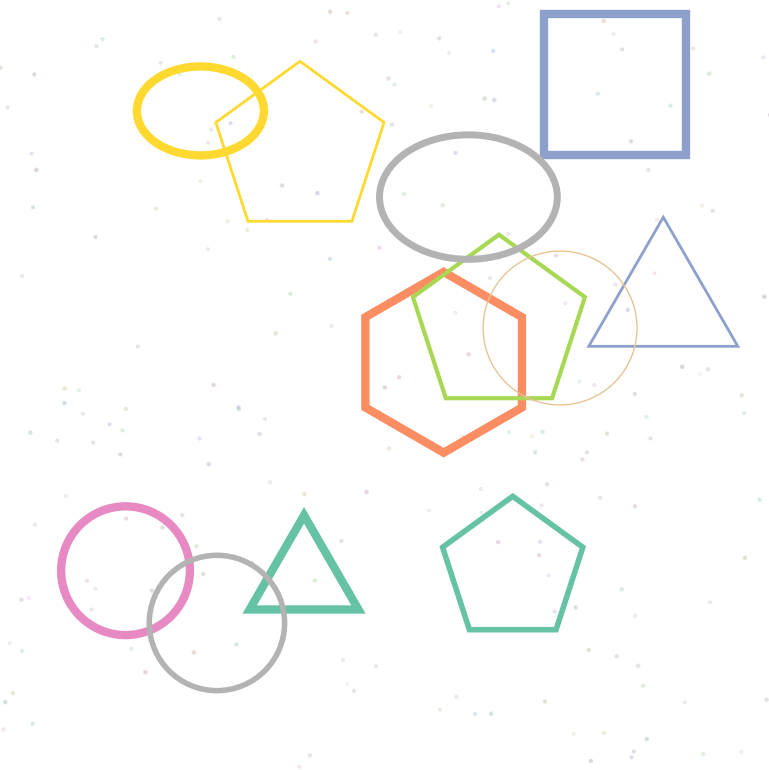[{"shape": "pentagon", "thickness": 2, "radius": 0.48, "center": [0.666, 0.26]}, {"shape": "triangle", "thickness": 3, "radius": 0.41, "center": [0.395, 0.249]}, {"shape": "hexagon", "thickness": 3, "radius": 0.59, "center": [0.576, 0.529]}, {"shape": "square", "thickness": 3, "radius": 0.46, "center": [0.798, 0.89]}, {"shape": "triangle", "thickness": 1, "radius": 0.56, "center": [0.861, 0.606]}, {"shape": "circle", "thickness": 3, "radius": 0.42, "center": [0.163, 0.259]}, {"shape": "pentagon", "thickness": 1.5, "radius": 0.59, "center": [0.648, 0.578]}, {"shape": "oval", "thickness": 3, "radius": 0.41, "center": [0.26, 0.856]}, {"shape": "pentagon", "thickness": 1, "radius": 0.57, "center": [0.39, 0.806]}, {"shape": "circle", "thickness": 0.5, "radius": 0.5, "center": [0.727, 0.574]}, {"shape": "oval", "thickness": 2.5, "radius": 0.58, "center": [0.608, 0.744]}, {"shape": "circle", "thickness": 2, "radius": 0.44, "center": [0.282, 0.191]}]